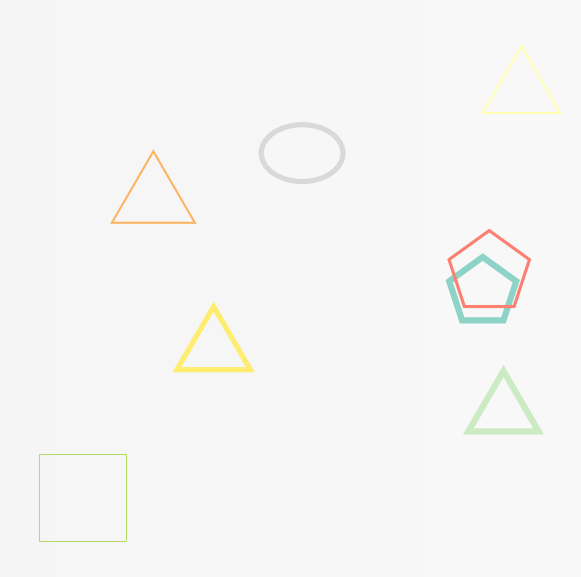[{"shape": "pentagon", "thickness": 3, "radius": 0.3, "center": [0.831, 0.493]}, {"shape": "triangle", "thickness": 1, "radius": 0.39, "center": [0.897, 0.842]}, {"shape": "pentagon", "thickness": 1.5, "radius": 0.36, "center": [0.842, 0.527]}, {"shape": "triangle", "thickness": 1, "radius": 0.41, "center": [0.264, 0.655]}, {"shape": "square", "thickness": 0.5, "radius": 0.38, "center": [0.142, 0.137]}, {"shape": "oval", "thickness": 2.5, "radius": 0.35, "center": [0.52, 0.734]}, {"shape": "triangle", "thickness": 3, "radius": 0.35, "center": [0.866, 0.287]}, {"shape": "triangle", "thickness": 2.5, "radius": 0.36, "center": [0.368, 0.395]}]